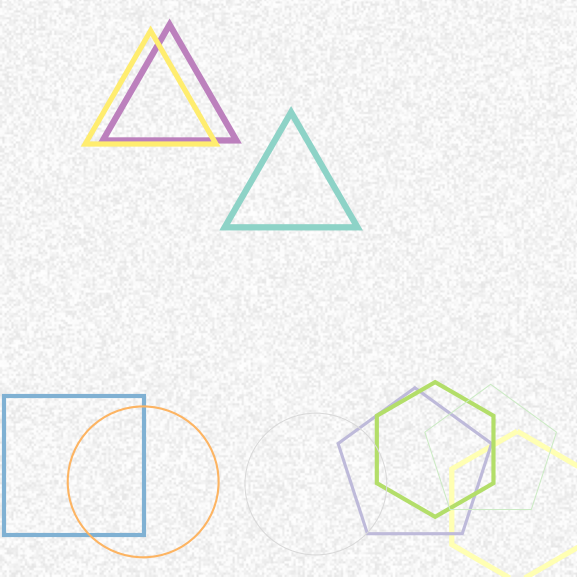[{"shape": "triangle", "thickness": 3, "radius": 0.66, "center": [0.504, 0.672]}, {"shape": "hexagon", "thickness": 2.5, "radius": 0.65, "center": [0.896, 0.122]}, {"shape": "pentagon", "thickness": 1.5, "radius": 0.7, "center": [0.718, 0.188]}, {"shape": "square", "thickness": 2, "radius": 0.6, "center": [0.128, 0.193]}, {"shape": "circle", "thickness": 1, "radius": 0.65, "center": [0.248, 0.165]}, {"shape": "hexagon", "thickness": 2, "radius": 0.58, "center": [0.754, 0.221]}, {"shape": "circle", "thickness": 0.5, "radius": 0.61, "center": [0.547, 0.161]}, {"shape": "triangle", "thickness": 3, "radius": 0.67, "center": [0.294, 0.823]}, {"shape": "pentagon", "thickness": 0.5, "radius": 0.6, "center": [0.85, 0.214]}, {"shape": "triangle", "thickness": 2.5, "radius": 0.65, "center": [0.261, 0.815]}]